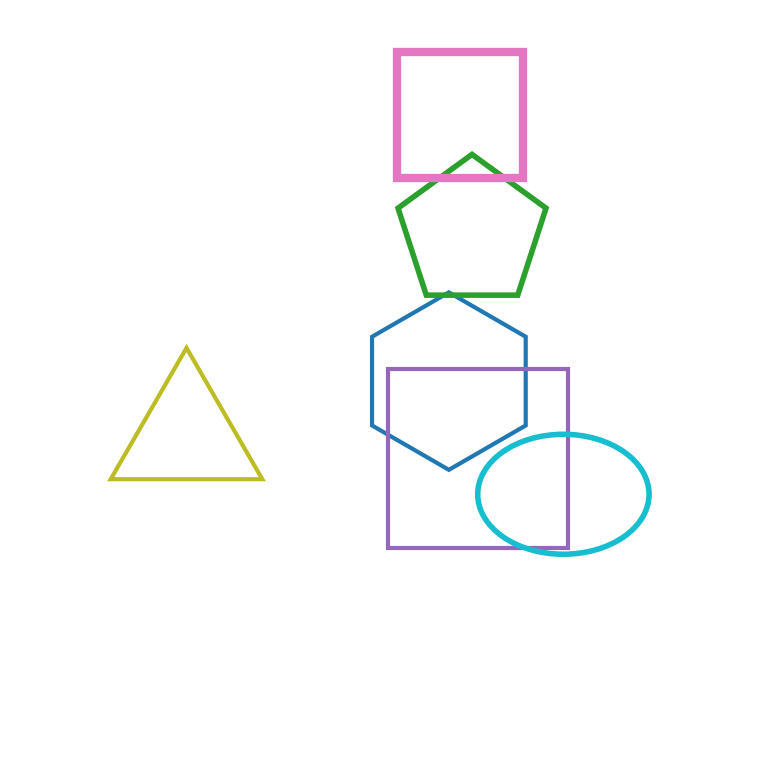[{"shape": "hexagon", "thickness": 1.5, "radius": 0.58, "center": [0.583, 0.505]}, {"shape": "pentagon", "thickness": 2, "radius": 0.51, "center": [0.613, 0.698]}, {"shape": "square", "thickness": 1.5, "radius": 0.58, "center": [0.621, 0.405]}, {"shape": "square", "thickness": 3, "radius": 0.41, "center": [0.598, 0.851]}, {"shape": "triangle", "thickness": 1.5, "radius": 0.57, "center": [0.242, 0.434]}, {"shape": "oval", "thickness": 2, "radius": 0.56, "center": [0.732, 0.358]}]